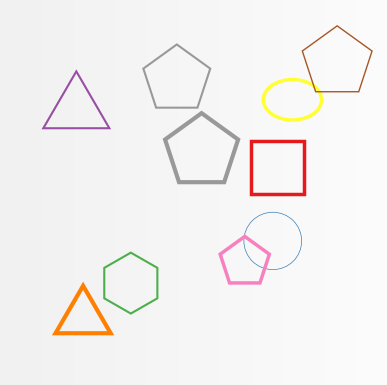[{"shape": "square", "thickness": 2.5, "radius": 0.34, "center": [0.715, 0.565]}, {"shape": "circle", "thickness": 0.5, "radius": 0.37, "center": [0.704, 0.374]}, {"shape": "hexagon", "thickness": 1.5, "radius": 0.4, "center": [0.338, 0.265]}, {"shape": "triangle", "thickness": 1.5, "radius": 0.49, "center": [0.197, 0.716]}, {"shape": "triangle", "thickness": 3, "radius": 0.41, "center": [0.214, 0.176]}, {"shape": "oval", "thickness": 2.5, "radius": 0.38, "center": [0.755, 0.741]}, {"shape": "pentagon", "thickness": 1, "radius": 0.47, "center": [0.87, 0.838]}, {"shape": "pentagon", "thickness": 2.5, "radius": 0.33, "center": [0.632, 0.319]}, {"shape": "pentagon", "thickness": 1.5, "radius": 0.45, "center": [0.456, 0.794]}, {"shape": "pentagon", "thickness": 3, "radius": 0.5, "center": [0.52, 0.607]}]